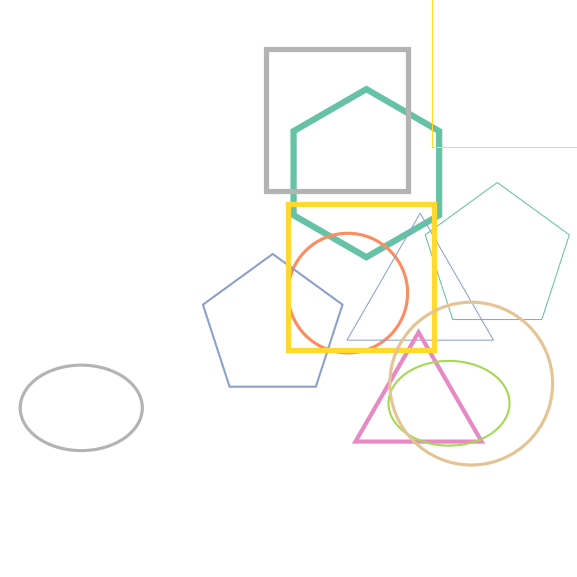[{"shape": "hexagon", "thickness": 3, "radius": 0.73, "center": [0.634, 0.699]}, {"shape": "pentagon", "thickness": 0.5, "radius": 0.66, "center": [0.861, 0.552]}, {"shape": "circle", "thickness": 1.5, "radius": 0.52, "center": [0.602, 0.492]}, {"shape": "triangle", "thickness": 0.5, "radius": 0.73, "center": [0.728, 0.483]}, {"shape": "pentagon", "thickness": 1, "radius": 0.64, "center": [0.472, 0.432]}, {"shape": "triangle", "thickness": 2, "radius": 0.63, "center": [0.725, 0.298]}, {"shape": "oval", "thickness": 1, "radius": 0.52, "center": [0.777, 0.301]}, {"shape": "square", "thickness": 0.5, "radius": 0.73, "center": [0.893, 0.89]}, {"shape": "square", "thickness": 2.5, "radius": 0.63, "center": [0.625, 0.519]}, {"shape": "circle", "thickness": 1.5, "radius": 0.7, "center": [0.816, 0.335]}, {"shape": "oval", "thickness": 1.5, "radius": 0.53, "center": [0.141, 0.293]}, {"shape": "square", "thickness": 2.5, "radius": 0.62, "center": [0.583, 0.791]}]